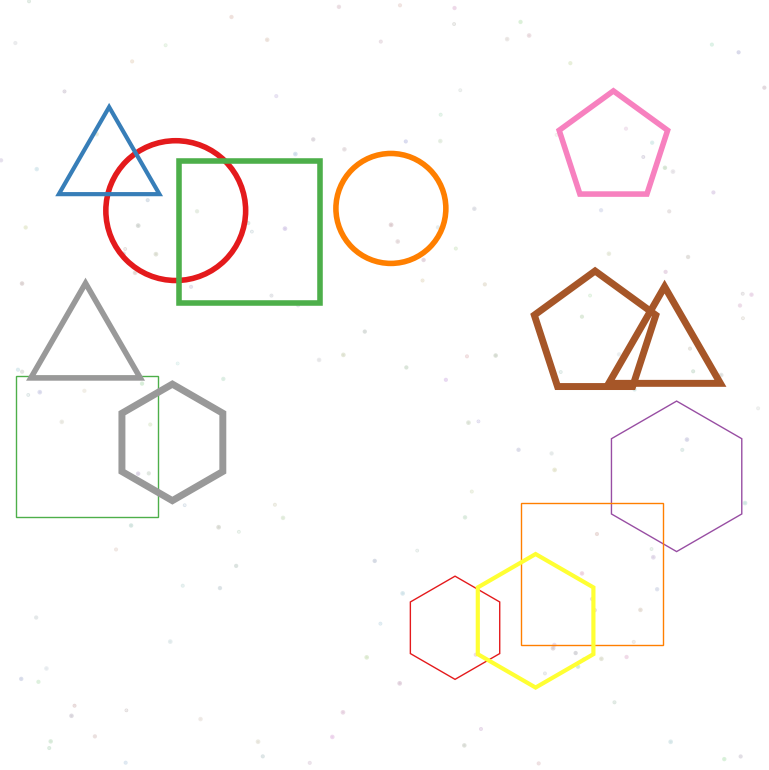[{"shape": "circle", "thickness": 2, "radius": 0.45, "center": [0.228, 0.726]}, {"shape": "hexagon", "thickness": 0.5, "radius": 0.34, "center": [0.591, 0.185]}, {"shape": "triangle", "thickness": 1.5, "radius": 0.38, "center": [0.142, 0.786]}, {"shape": "square", "thickness": 0.5, "radius": 0.46, "center": [0.113, 0.42]}, {"shape": "square", "thickness": 2, "radius": 0.46, "center": [0.324, 0.699]}, {"shape": "hexagon", "thickness": 0.5, "radius": 0.49, "center": [0.879, 0.381]}, {"shape": "circle", "thickness": 2, "radius": 0.36, "center": [0.508, 0.729]}, {"shape": "square", "thickness": 0.5, "radius": 0.46, "center": [0.769, 0.254]}, {"shape": "hexagon", "thickness": 1.5, "radius": 0.43, "center": [0.696, 0.194]}, {"shape": "pentagon", "thickness": 2.5, "radius": 0.41, "center": [0.773, 0.565]}, {"shape": "triangle", "thickness": 2.5, "radius": 0.42, "center": [0.863, 0.544]}, {"shape": "pentagon", "thickness": 2, "radius": 0.37, "center": [0.797, 0.808]}, {"shape": "hexagon", "thickness": 2.5, "radius": 0.38, "center": [0.224, 0.425]}, {"shape": "triangle", "thickness": 2, "radius": 0.41, "center": [0.111, 0.55]}]